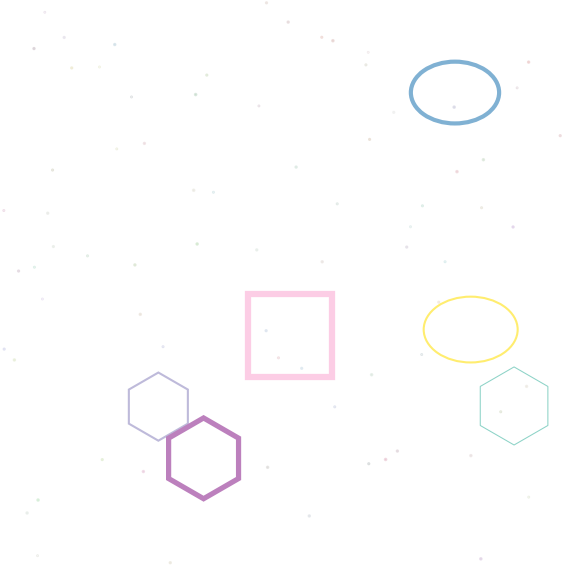[{"shape": "hexagon", "thickness": 0.5, "radius": 0.34, "center": [0.89, 0.296]}, {"shape": "hexagon", "thickness": 1, "radius": 0.3, "center": [0.274, 0.295]}, {"shape": "oval", "thickness": 2, "radius": 0.38, "center": [0.788, 0.839]}, {"shape": "square", "thickness": 3, "radius": 0.36, "center": [0.502, 0.418]}, {"shape": "hexagon", "thickness": 2.5, "radius": 0.35, "center": [0.353, 0.205]}, {"shape": "oval", "thickness": 1, "radius": 0.41, "center": [0.815, 0.428]}]